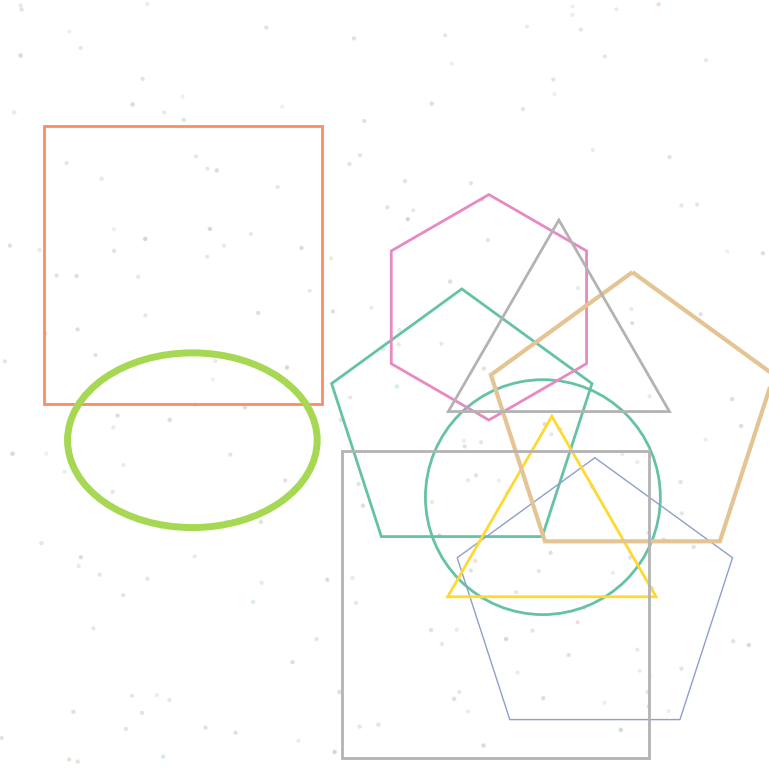[{"shape": "circle", "thickness": 1, "radius": 0.76, "center": [0.705, 0.354]}, {"shape": "pentagon", "thickness": 1, "radius": 0.89, "center": [0.6, 0.447]}, {"shape": "square", "thickness": 1, "radius": 0.9, "center": [0.237, 0.656]}, {"shape": "pentagon", "thickness": 0.5, "radius": 0.94, "center": [0.773, 0.218]}, {"shape": "hexagon", "thickness": 1, "radius": 0.73, "center": [0.635, 0.601]}, {"shape": "oval", "thickness": 2.5, "radius": 0.81, "center": [0.25, 0.428]}, {"shape": "triangle", "thickness": 1, "radius": 0.78, "center": [0.717, 0.303]}, {"shape": "pentagon", "thickness": 1.5, "radius": 0.97, "center": [0.821, 0.453]}, {"shape": "triangle", "thickness": 1, "radius": 0.83, "center": [0.726, 0.548]}, {"shape": "square", "thickness": 1, "radius": 1.0, "center": [0.643, 0.214]}]